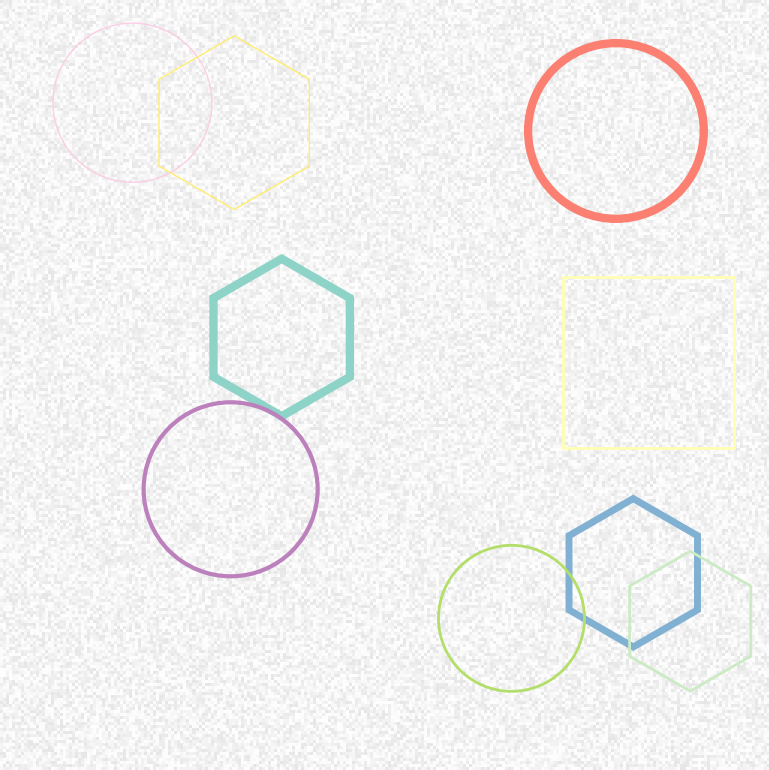[{"shape": "hexagon", "thickness": 3, "radius": 0.51, "center": [0.366, 0.562]}, {"shape": "square", "thickness": 1, "radius": 0.55, "center": [0.842, 0.529]}, {"shape": "circle", "thickness": 3, "radius": 0.57, "center": [0.8, 0.83]}, {"shape": "hexagon", "thickness": 2.5, "radius": 0.48, "center": [0.822, 0.256]}, {"shape": "circle", "thickness": 1, "radius": 0.47, "center": [0.664, 0.197]}, {"shape": "circle", "thickness": 0.5, "radius": 0.52, "center": [0.172, 0.867]}, {"shape": "circle", "thickness": 1.5, "radius": 0.56, "center": [0.3, 0.365]}, {"shape": "hexagon", "thickness": 1, "radius": 0.45, "center": [0.896, 0.193]}, {"shape": "hexagon", "thickness": 0.5, "radius": 0.56, "center": [0.304, 0.841]}]